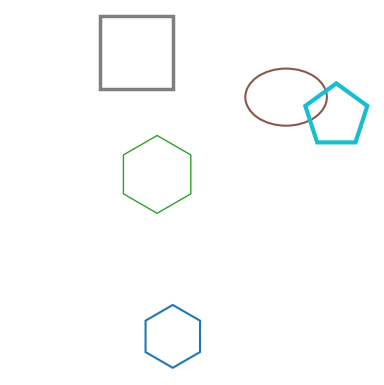[{"shape": "hexagon", "thickness": 1.5, "radius": 0.41, "center": [0.449, 0.126]}, {"shape": "hexagon", "thickness": 1, "radius": 0.51, "center": [0.408, 0.547]}, {"shape": "oval", "thickness": 1.5, "radius": 0.53, "center": [0.743, 0.748]}, {"shape": "square", "thickness": 2.5, "radius": 0.47, "center": [0.354, 0.864]}, {"shape": "pentagon", "thickness": 3, "radius": 0.42, "center": [0.874, 0.699]}]